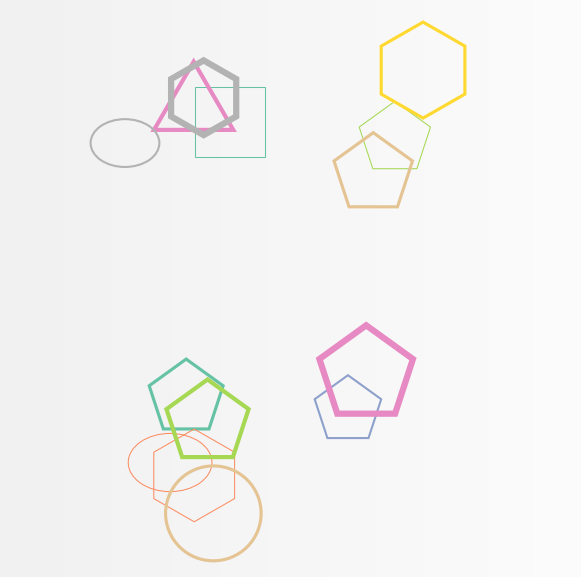[{"shape": "pentagon", "thickness": 1.5, "radius": 0.33, "center": [0.32, 0.31]}, {"shape": "square", "thickness": 0.5, "radius": 0.3, "center": [0.396, 0.787]}, {"shape": "hexagon", "thickness": 0.5, "radius": 0.4, "center": [0.334, 0.176]}, {"shape": "oval", "thickness": 0.5, "radius": 0.36, "center": [0.293, 0.198]}, {"shape": "pentagon", "thickness": 1, "radius": 0.3, "center": [0.599, 0.289]}, {"shape": "pentagon", "thickness": 3, "radius": 0.42, "center": [0.63, 0.351]}, {"shape": "triangle", "thickness": 2, "radius": 0.39, "center": [0.333, 0.814]}, {"shape": "pentagon", "thickness": 0.5, "radius": 0.32, "center": [0.679, 0.759]}, {"shape": "pentagon", "thickness": 2, "radius": 0.37, "center": [0.357, 0.268]}, {"shape": "hexagon", "thickness": 1.5, "radius": 0.42, "center": [0.728, 0.878]}, {"shape": "pentagon", "thickness": 1.5, "radius": 0.35, "center": [0.642, 0.698]}, {"shape": "circle", "thickness": 1.5, "radius": 0.41, "center": [0.367, 0.11]}, {"shape": "oval", "thickness": 1, "radius": 0.3, "center": [0.215, 0.751]}, {"shape": "hexagon", "thickness": 3, "radius": 0.32, "center": [0.35, 0.83]}]